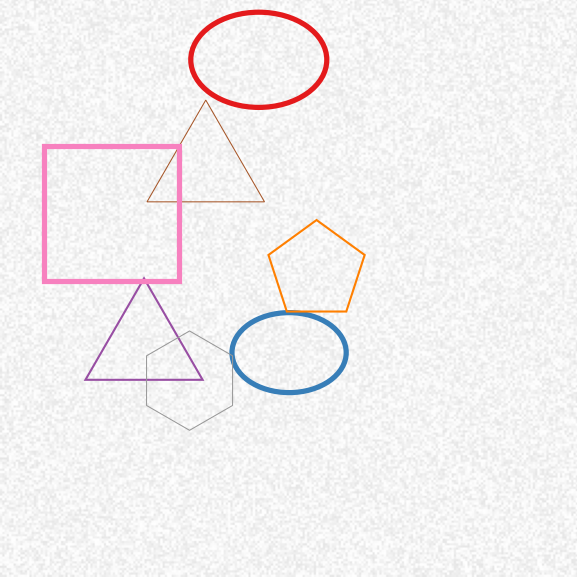[{"shape": "oval", "thickness": 2.5, "radius": 0.59, "center": [0.448, 0.896]}, {"shape": "oval", "thickness": 2.5, "radius": 0.49, "center": [0.501, 0.389]}, {"shape": "triangle", "thickness": 1, "radius": 0.59, "center": [0.249, 0.4]}, {"shape": "pentagon", "thickness": 1, "radius": 0.44, "center": [0.548, 0.531]}, {"shape": "triangle", "thickness": 0.5, "radius": 0.59, "center": [0.356, 0.708]}, {"shape": "square", "thickness": 2.5, "radius": 0.58, "center": [0.194, 0.63]}, {"shape": "hexagon", "thickness": 0.5, "radius": 0.43, "center": [0.328, 0.34]}]